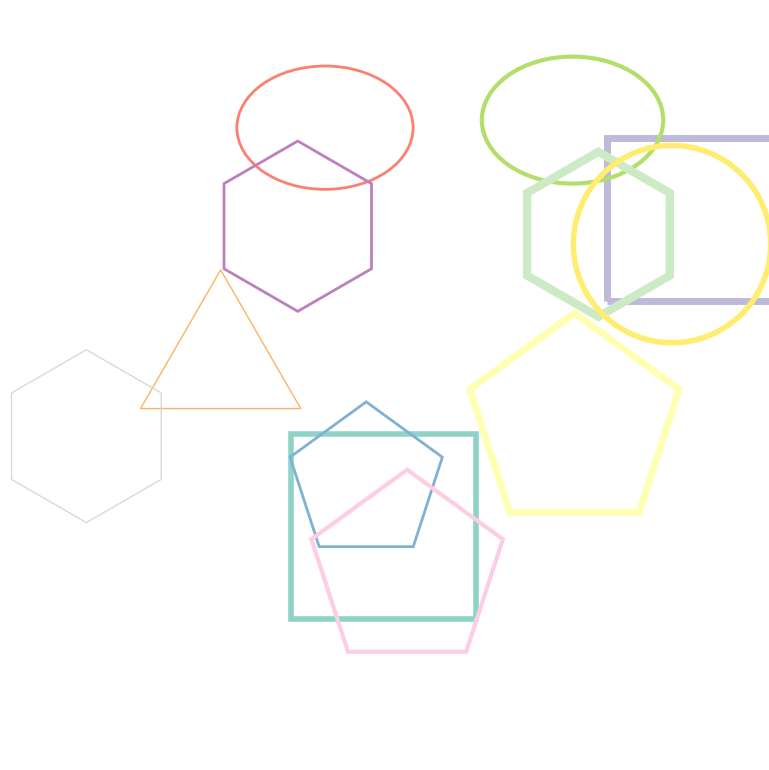[{"shape": "square", "thickness": 2, "radius": 0.6, "center": [0.498, 0.316]}, {"shape": "pentagon", "thickness": 2.5, "radius": 0.71, "center": [0.746, 0.45]}, {"shape": "square", "thickness": 2.5, "radius": 0.53, "center": [0.894, 0.715]}, {"shape": "oval", "thickness": 1, "radius": 0.57, "center": [0.422, 0.834]}, {"shape": "pentagon", "thickness": 1, "radius": 0.52, "center": [0.476, 0.374]}, {"shape": "triangle", "thickness": 0.5, "radius": 0.6, "center": [0.287, 0.529]}, {"shape": "oval", "thickness": 1.5, "radius": 0.59, "center": [0.744, 0.844]}, {"shape": "pentagon", "thickness": 1.5, "radius": 0.65, "center": [0.529, 0.259]}, {"shape": "hexagon", "thickness": 0.5, "radius": 0.56, "center": [0.112, 0.434]}, {"shape": "hexagon", "thickness": 1, "radius": 0.55, "center": [0.387, 0.706]}, {"shape": "hexagon", "thickness": 3, "radius": 0.54, "center": [0.777, 0.696]}, {"shape": "circle", "thickness": 2, "radius": 0.64, "center": [0.873, 0.683]}]